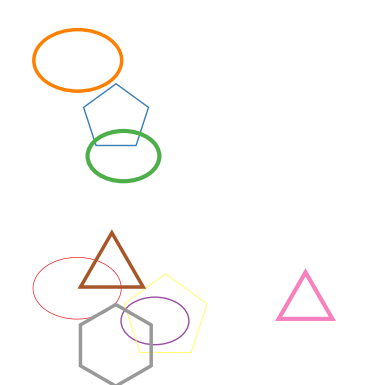[{"shape": "oval", "thickness": 0.5, "radius": 0.57, "center": [0.2, 0.251]}, {"shape": "pentagon", "thickness": 1, "radius": 0.44, "center": [0.301, 0.694]}, {"shape": "oval", "thickness": 3, "radius": 0.47, "center": [0.321, 0.595]}, {"shape": "oval", "thickness": 1, "radius": 0.44, "center": [0.403, 0.166]}, {"shape": "oval", "thickness": 2.5, "radius": 0.57, "center": [0.202, 0.843]}, {"shape": "pentagon", "thickness": 0.5, "radius": 0.57, "center": [0.43, 0.176]}, {"shape": "triangle", "thickness": 2.5, "radius": 0.47, "center": [0.291, 0.301]}, {"shape": "triangle", "thickness": 3, "radius": 0.4, "center": [0.794, 0.212]}, {"shape": "hexagon", "thickness": 2.5, "radius": 0.53, "center": [0.301, 0.103]}]